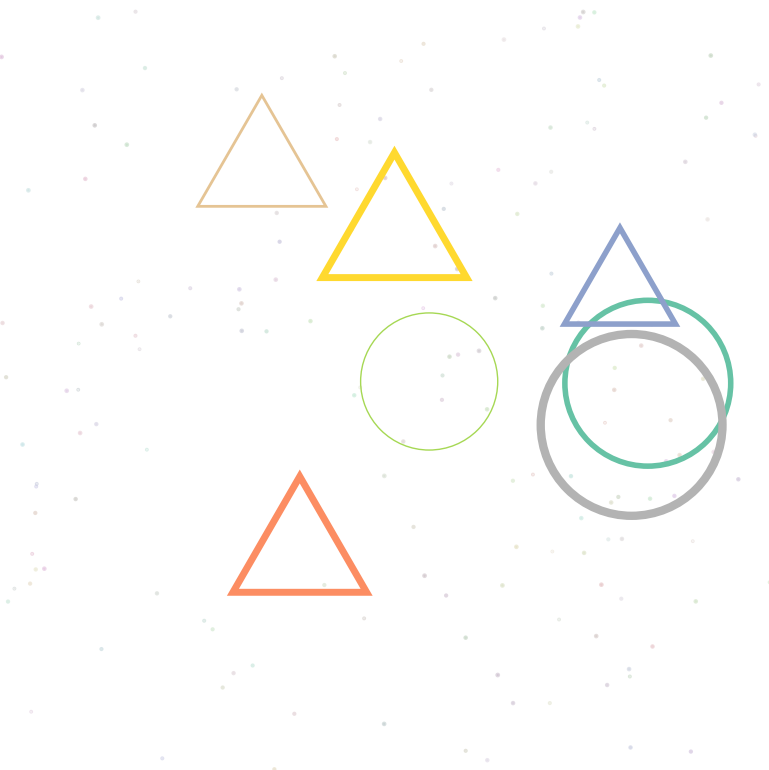[{"shape": "circle", "thickness": 2, "radius": 0.54, "center": [0.841, 0.502]}, {"shape": "triangle", "thickness": 2.5, "radius": 0.5, "center": [0.389, 0.281]}, {"shape": "triangle", "thickness": 2, "radius": 0.42, "center": [0.805, 0.621]}, {"shape": "circle", "thickness": 0.5, "radius": 0.45, "center": [0.557, 0.505]}, {"shape": "triangle", "thickness": 2.5, "radius": 0.54, "center": [0.512, 0.694]}, {"shape": "triangle", "thickness": 1, "radius": 0.48, "center": [0.34, 0.78]}, {"shape": "circle", "thickness": 3, "radius": 0.59, "center": [0.82, 0.448]}]